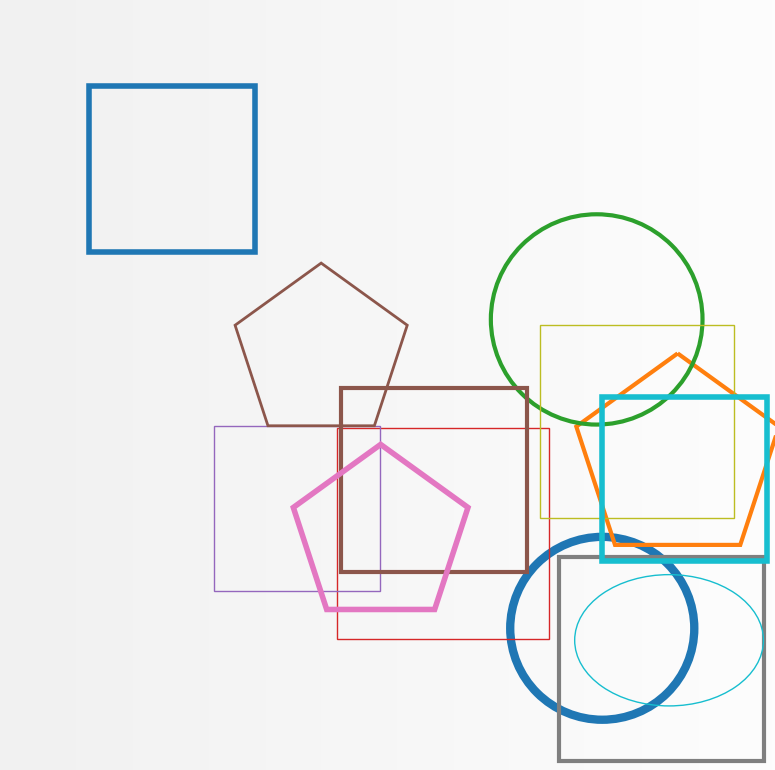[{"shape": "square", "thickness": 2, "radius": 0.54, "center": [0.222, 0.781]}, {"shape": "circle", "thickness": 3, "radius": 0.59, "center": [0.777, 0.184]}, {"shape": "pentagon", "thickness": 1.5, "radius": 0.69, "center": [0.874, 0.404]}, {"shape": "circle", "thickness": 1.5, "radius": 0.68, "center": [0.77, 0.585]}, {"shape": "square", "thickness": 0.5, "radius": 0.69, "center": [0.571, 0.307]}, {"shape": "square", "thickness": 0.5, "radius": 0.54, "center": [0.383, 0.34]}, {"shape": "square", "thickness": 1.5, "radius": 0.6, "center": [0.56, 0.377]}, {"shape": "pentagon", "thickness": 1, "radius": 0.58, "center": [0.414, 0.542]}, {"shape": "pentagon", "thickness": 2, "radius": 0.59, "center": [0.491, 0.304]}, {"shape": "square", "thickness": 1.5, "radius": 0.66, "center": [0.853, 0.144]}, {"shape": "square", "thickness": 0.5, "radius": 0.63, "center": [0.822, 0.453]}, {"shape": "square", "thickness": 2, "radius": 0.53, "center": [0.883, 0.378]}, {"shape": "oval", "thickness": 0.5, "radius": 0.61, "center": [0.863, 0.168]}]